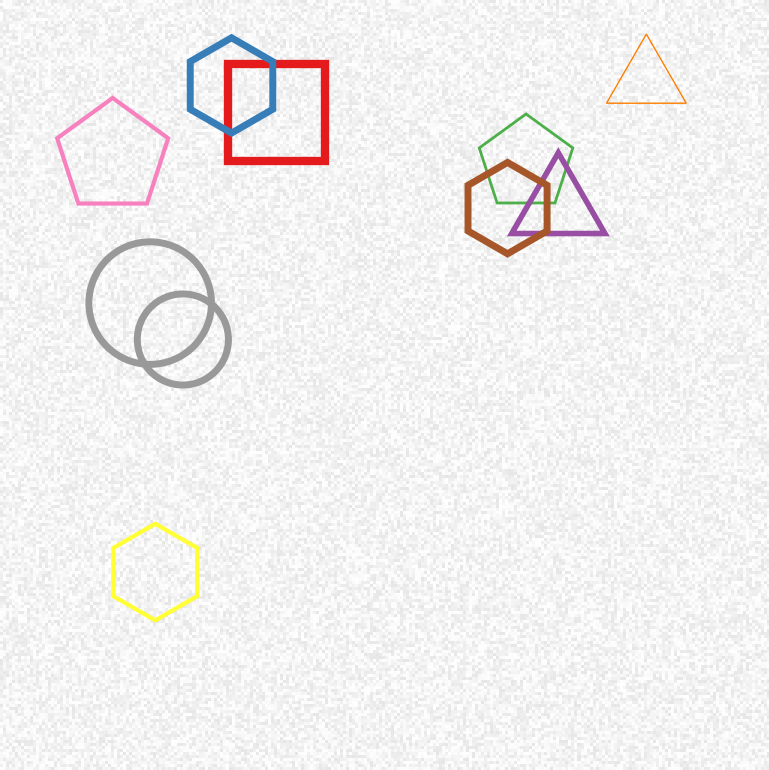[{"shape": "square", "thickness": 3, "radius": 0.31, "center": [0.359, 0.854]}, {"shape": "hexagon", "thickness": 2.5, "radius": 0.31, "center": [0.301, 0.889]}, {"shape": "pentagon", "thickness": 1, "radius": 0.32, "center": [0.683, 0.788]}, {"shape": "triangle", "thickness": 2, "radius": 0.35, "center": [0.725, 0.732]}, {"shape": "triangle", "thickness": 0.5, "radius": 0.3, "center": [0.839, 0.896]}, {"shape": "hexagon", "thickness": 1.5, "radius": 0.31, "center": [0.202, 0.257]}, {"shape": "hexagon", "thickness": 2.5, "radius": 0.3, "center": [0.659, 0.73]}, {"shape": "pentagon", "thickness": 1.5, "radius": 0.38, "center": [0.146, 0.797]}, {"shape": "circle", "thickness": 2.5, "radius": 0.4, "center": [0.195, 0.606]}, {"shape": "circle", "thickness": 2.5, "radius": 0.3, "center": [0.238, 0.559]}]